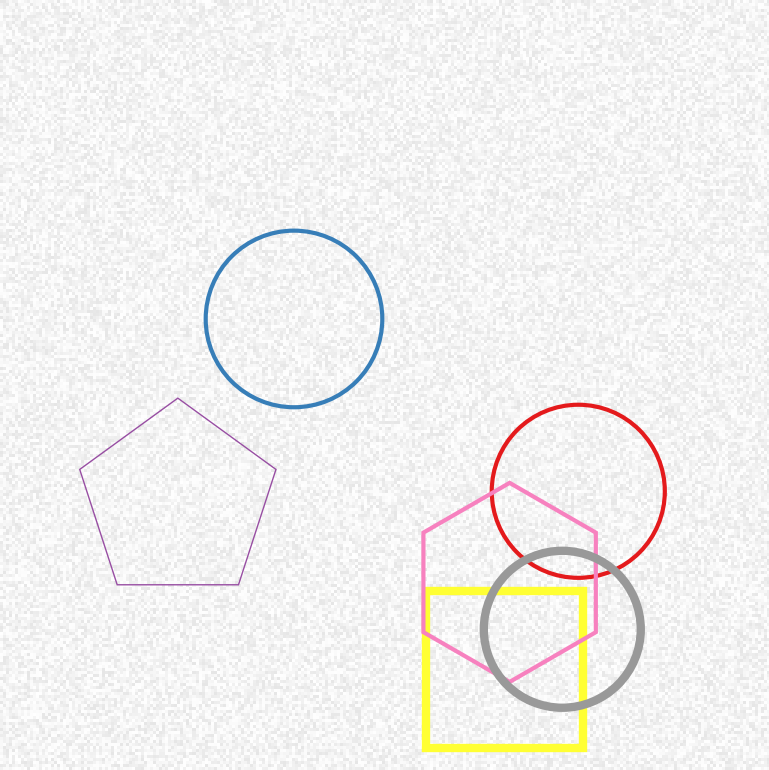[{"shape": "circle", "thickness": 1.5, "radius": 0.56, "center": [0.751, 0.362]}, {"shape": "circle", "thickness": 1.5, "radius": 0.57, "center": [0.382, 0.586]}, {"shape": "pentagon", "thickness": 0.5, "radius": 0.67, "center": [0.231, 0.349]}, {"shape": "square", "thickness": 3, "radius": 0.51, "center": [0.655, 0.13]}, {"shape": "hexagon", "thickness": 1.5, "radius": 0.65, "center": [0.662, 0.244]}, {"shape": "circle", "thickness": 3, "radius": 0.51, "center": [0.73, 0.183]}]